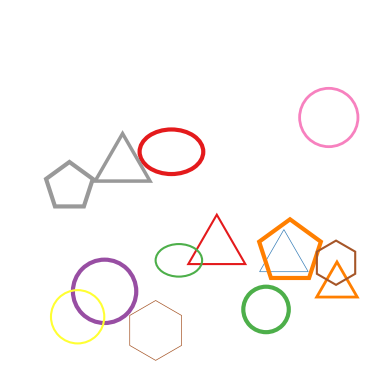[{"shape": "oval", "thickness": 3, "radius": 0.41, "center": [0.445, 0.606]}, {"shape": "triangle", "thickness": 1.5, "radius": 0.43, "center": [0.563, 0.357]}, {"shape": "triangle", "thickness": 0.5, "radius": 0.36, "center": [0.737, 0.331]}, {"shape": "circle", "thickness": 3, "radius": 0.3, "center": [0.691, 0.196]}, {"shape": "oval", "thickness": 1.5, "radius": 0.3, "center": [0.465, 0.324]}, {"shape": "circle", "thickness": 3, "radius": 0.41, "center": [0.272, 0.243]}, {"shape": "triangle", "thickness": 2, "radius": 0.3, "center": [0.875, 0.259]}, {"shape": "pentagon", "thickness": 3, "radius": 0.42, "center": [0.753, 0.346]}, {"shape": "circle", "thickness": 1.5, "radius": 0.35, "center": [0.202, 0.177]}, {"shape": "hexagon", "thickness": 1.5, "radius": 0.29, "center": [0.873, 0.318]}, {"shape": "hexagon", "thickness": 0.5, "radius": 0.39, "center": [0.404, 0.142]}, {"shape": "circle", "thickness": 2, "radius": 0.38, "center": [0.854, 0.695]}, {"shape": "triangle", "thickness": 2.5, "radius": 0.41, "center": [0.318, 0.571]}, {"shape": "pentagon", "thickness": 3, "radius": 0.32, "center": [0.18, 0.515]}]